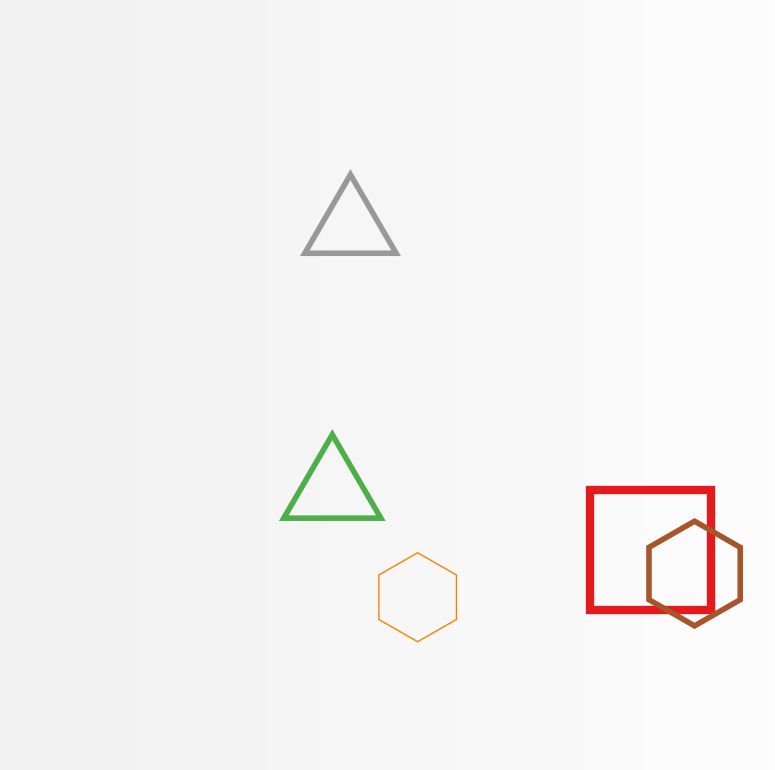[{"shape": "square", "thickness": 3, "radius": 0.39, "center": [0.839, 0.286]}, {"shape": "triangle", "thickness": 2, "radius": 0.36, "center": [0.429, 0.363]}, {"shape": "hexagon", "thickness": 0.5, "radius": 0.29, "center": [0.539, 0.224]}, {"shape": "hexagon", "thickness": 2, "radius": 0.34, "center": [0.896, 0.255]}, {"shape": "triangle", "thickness": 2, "radius": 0.34, "center": [0.452, 0.705]}]